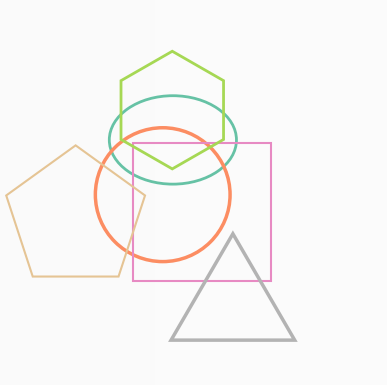[{"shape": "oval", "thickness": 2, "radius": 0.82, "center": [0.446, 0.637]}, {"shape": "circle", "thickness": 2.5, "radius": 0.87, "center": [0.42, 0.494]}, {"shape": "square", "thickness": 1.5, "radius": 0.89, "center": [0.522, 0.449]}, {"shape": "hexagon", "thickness": 2, "radius": 0.76, "center": [0.445, 0.714]}, {"shape": "pentagon", "thickness": 1.5, "radius": 0.94, "center": [0.195, 0.434]}, {"shape": "triangle", "thickness": 2.5, "radius": 0.92, "center": [0.601, 0.209]}]